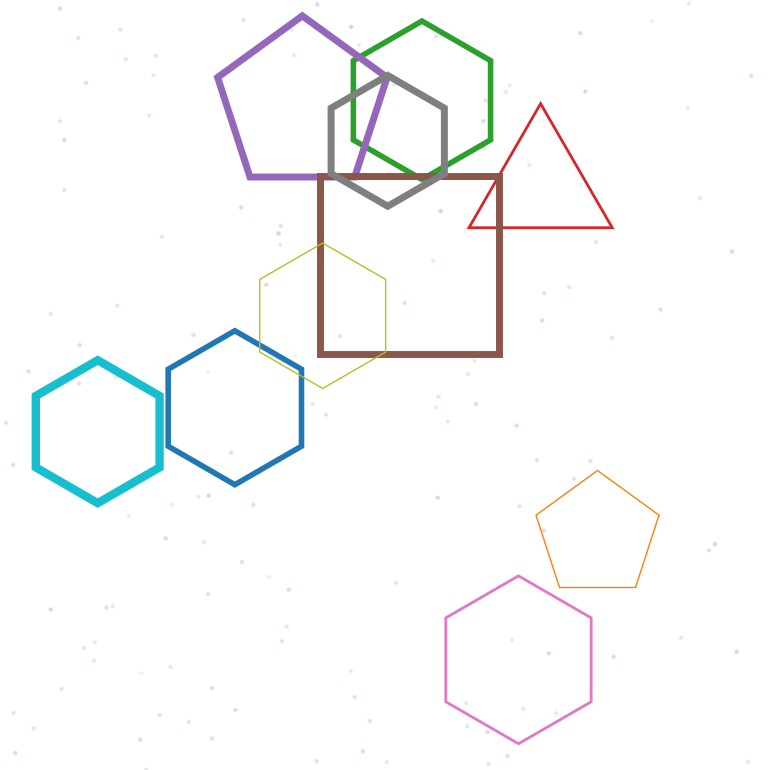[{"shape": "hexagon", "thickness": 2, "radius": 0.5, "center": [0.305, 0.47]}, {"shape": "pentagon", "thickness": 0.5, "radius": 0.42, "center": [0.776, 0.305]}, {"shape": "hexagon", "thickness": 2, "radius": 0.51, "center": [0.548, 0.87]}, {"shape": "triangle", "thickness": 1, "radius": 0.54, "center": [0.702, 0.758]}, {"shape": "pentagon", "thickness": 2.5, "radius": 0.58, "center": [0.393, 0.864]}, {"shape": "square", "thickness": 2.5, "radius": 0.58, "center": [0.532, 0.656]}, {"shape": "hexagon", "thickness": 1, "radius": 0.54, "center": [0.673, 0.143]}, {"shape": "hexagon", "thickness": 2.5, "radius": 0.42, "center": [0.504, 0.817]}, {"shape": "hexagon", "thickness": 0.5, "radius": 0.47, "center": [0.419, 0.59]}, {"shape": "hexagon", "thickness": 3, "radius": 0.46, "center": [0.127, 0.439]}]